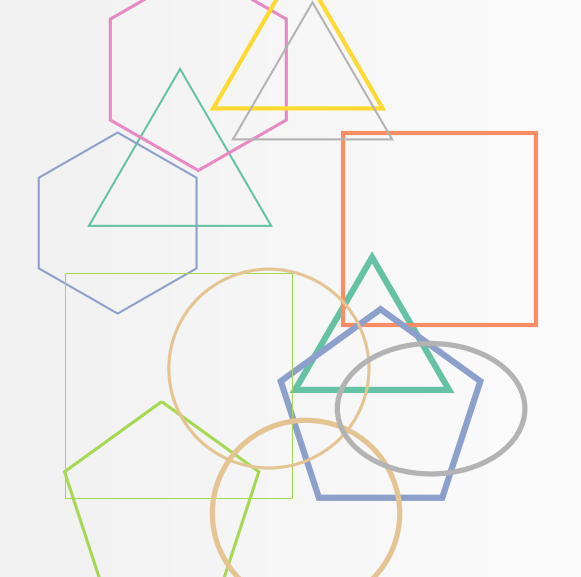[{"shape": "triangle", "thickness": 1, "radius": 0.91, "center": [0.31, 0.699]}, {"shape": "triangle", "thickness": 3, "radius": 0.77, "center": [0.64, 0.4]}, {"shape": "square", "thickness": 2, "radius": 0.83, "center": [0.755, 0.603]}, {"shape": "pentagon", "thickness": 3, "radius": 0.9, "center": [0.655, 0.283]}, {"shape": "hexagon", "thickness": 1, "radius": 0.78, "center": [0.202, 0.613]}, {"shape": "hexagon", "thickness": 1.5, "radius": 0.87, "center": [0.341, 0.879]}, {"shape": "pentagon", "thickness": 1.5, "radius": 0.88, "center": [0.278, 0.128]}, {"shape": "square", "thickness": 0.5, "radius": 0.98, "center": [0.307, 0.332]}, {"shape": "triangle", "thickness": 2, "radius": 0.84, "center": [0.513, 0.896]}, {"shape": "circle", "thickness": 2.5, "radius": 0.81, "center": [0.527, 0.11]}, {"shape": "circle", "thickness": 1.5, "radius": 0.86, "center": [0.463, 0.361]}, {"shape": "triangle", "thickness": 1, "radius": 0.79, "center": [0.538, 0.837]}, {"shape": "oval", "thickness": 2.5, "radius": 0.81, "center": [0.742, 0.291]}]